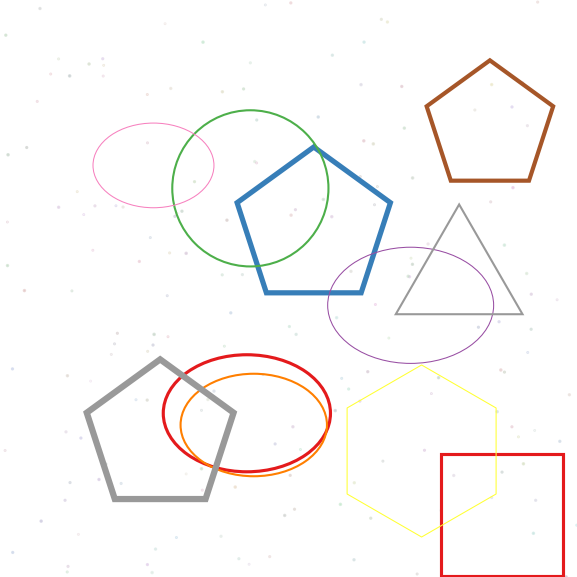[{"shape": "oval", "thickness": 1.5, "radius": 0.72, "center": [0.427, 0.284]}, {"shape": "square", "thickness": 1.5, "radius": 0.53, "center": [0.87, 0.107]}, {"shape": "pentagon", "thickness": 2.5, "radius": 0.7, "center": [0.543, 0.605]}, {"shape": "circle", "thickness": 1, "radius": 0.68, "center": [0.434, 0.673]}, {"shape": "oval", "thickness": 0.5, "radius": 0.72, "center": [0.711, 0.47]}, {"shape": "oval", "thickness": 1, "radius": 0.63, "center": [0.439, 0.263]}, {"shape": "hexagon", "thickness": 0.5, "radius": 0.74, "center": [0.73, 0.218]}, {"shape": "pentagon", "thickness": 2, "radius": 0.58, "center": [0.848, 0.779]}, {"shape": "oval", "thickness": 0.5, "radius": 0.52, "center": [0.266, 0.713]}, {"shape": "triangle", "thickness": 1, "radius": 0.63, "center": [0.795, 0.518]}, {"shape": "pentagon", "thickness": 3, "radius": 0.67, "center": [0.277, 0.243]}]